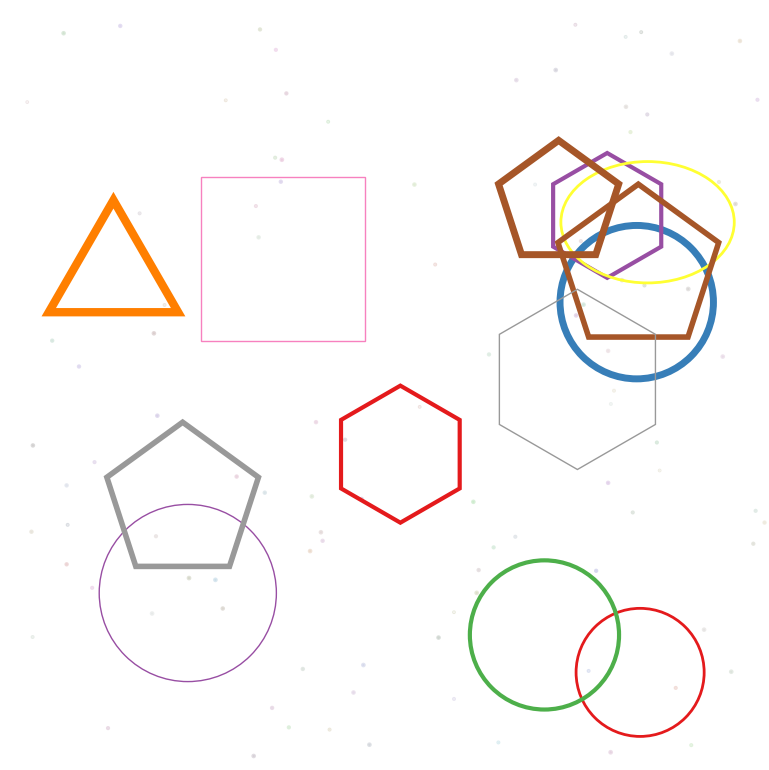[{"shape": "hexagon", "thickness": 1.5, "radius": 0.44, "center": [0.52, 0.41]}, {"shape": "circle", "thickness": 1, "radius": 0.42, "center": [0.831, 0.127]}, {"shape": "circle", "thickness": 2.5, "radius": 0.5, "center": [0.827, 0.608]}, {"shape": "circle", "thickness": 1.5, "radius": 0.48, "center": [0.707, 0.175]}, {"shape": "circle", "thickness": 0.5, "radius": 0.58, "center": [0.244, 0.23]}, {"shape": "hexagon", "thickness": 1.5, "radius": 0.41, "center": [0.789, 0.72]}, {"shape": "triangle", "thickness": 3, "radius": 0.49, "center": [0.147, 0.643]}, {"shape": "oval", "thickness": 1, "radius": 0.56, "center": [0.841, 0.711]}, {"shape": "pentagon", "thickness": 2, "radius": 0.55, "center": [0.829, 0.651]}, {"shape": "pentagon", "thickness": 2.5, "radius": 0.41, "center": [0.725, 0.736]}, {"shape": "square", "thickness": 0.5, "radius": 0.53, "center": [0.367, 0.664]}, {"shape": "pentagon", "thickness": 2, "radius": 0.52, "center": [0.237, 0.348]}, {"shape": "hexagon", "thickness": 0.5, "radius": 0.59, "center": [0.75, 0.507]}]